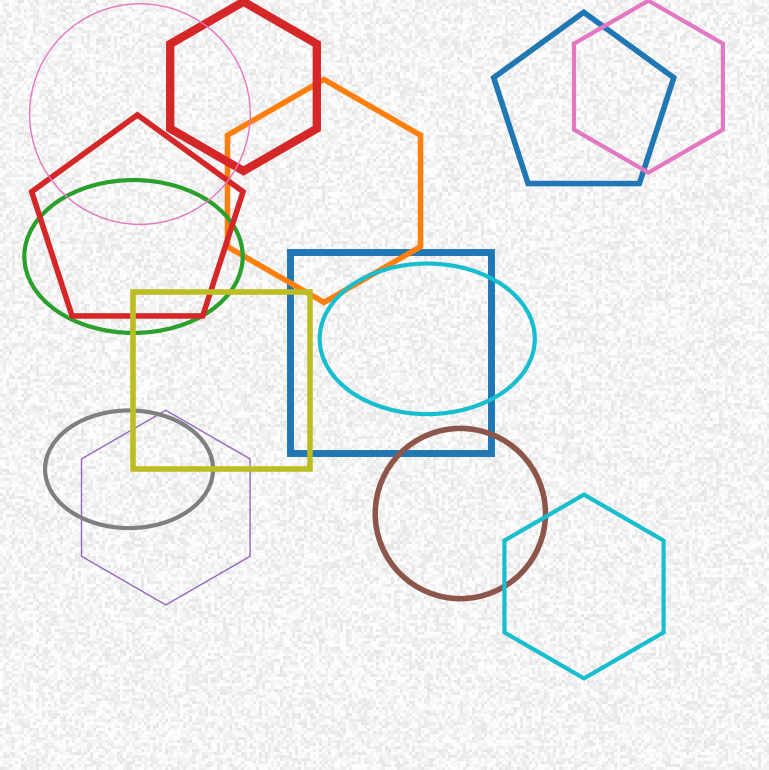[{"shape": "pentagon", "thickness": 2, "radius": 0.61, "center": [0.758, 0.861]}, {"shape": "square", "thickness": 2.5, "radius": 0.65, "center": [0.508, 0.542]}, {"shape": "hexagon", "thickness": 2, "radius": 0.72, "center": [0.421, 0.752]}, {"shape": "oval", "thickness": 1.5, "radius": 0.71, "center": [0.173, 0.667]}, {"shape": "pentagon", "thickness": 2, "radius": 0.72, "center": [0.178, 0.706]}, {"shape": "hexagon", "thickness": 3, "radius": 0.55, "center": [0.316, 0.888]}, {"shape": "hexagon", "thickness": 0.5, "radius": 0.63, "center": [0.215, 0.341]}, {"shape": "circle", "thickness": 2, "radius": 0.55, "center": [0.598, 0.333]}, {"shape": "hexagon", "thickness": 1.5, "radius": 0.56, "center": [0.842, 0.888]}, {"shape": "circle", "thickness": 0.5, "radius": 0.72, "center": [0.182, 0.852]}, {"shape": "oval", "thickness": 1.5, "radius": 0.55, "center": [0.168, 0.391]}, {"shape": "square", "thickness": 2, "radius": 0.57, "center": [0.287, 0.506]}, {"shape": "oval", "thickness": 1.5, "radius": 0.7, "center": [0.555, 0.56]}, {"shape": "hexagon", "thickness": 1.5, "radius": 0.6, "center": [0.758, 0.238]}]